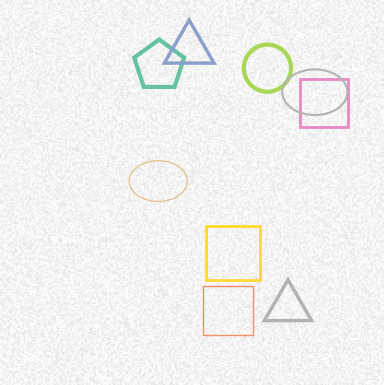[{"shape": "pentagon", "thickness": 3, "radius": 0.34, "center": [0.413, 0.829]}, {"shape": "square", "thickness": 1, "radius": 0.32, "center": [0.592, 0.194]}, {"shape": "triangle", "thickness": 2.5, "radius": 0.37, "center": [0.491, 0.873]}, {"shape": "square", "thickness": 2, "radius": 0.31, "center": [0.842, 0.732]}, {"shape": "circle", "thickness": 3, "radius": 0.31, "center": [0.695, 0.823]}, {"shape": "square", "thickness": 2, "radius": 0.35, "center": [0.606, 0.343]}, {"shape": "oval", "thickness": 1, "radius": 0.38, "center": [0.411, 0.53]}, {"shape": "triangle", "thickness": 2.5, "radius": 0.35, "center": [0.748, 0.203]}, {"shape": "oval", "thickness": 1.5, "radius": 0.42, "center": [0.818, 0.76]}]